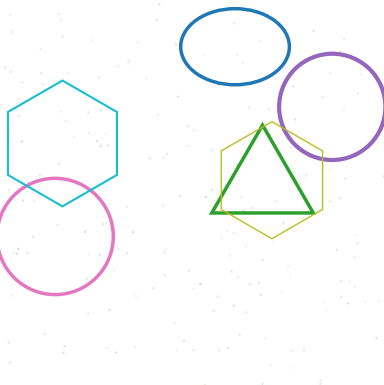[{"shape": "oval", "thickness": 2.5, "radius": 0.71, "center": [0.611, 0.879]}, {"shape": "triangle", "thickness": 2.5, "radius": 0.76, "center": [0.682, 0.523]}, {"shape": "circle", "thickness": 3, "radius": 0.69, "center": [0.863, 0.722]}, {"shape": "circle", "thickness": 2.5, "radius": 0.76, "center": [0.143, 0.386]}, {"shape": "hexagon", "thickness": 1, "radius": 0.76, "center": [0.706, 0.532]}, {"shape": "hexagon", "thickness": 1.5, "radius": 0.82, "center": [0.162, 0.627]}]